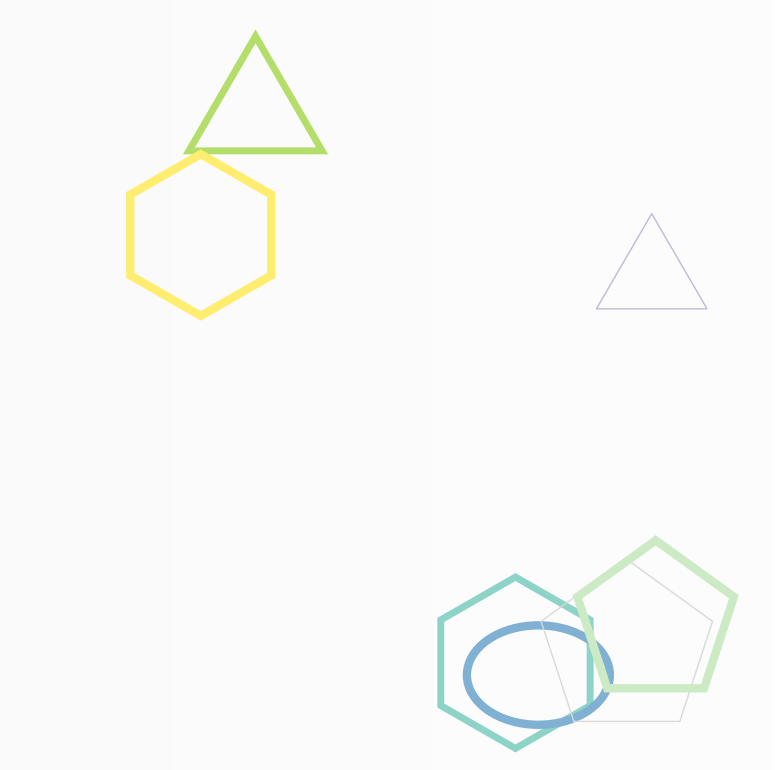[{"shape": "hexagon", "thickness": 2.5, "radius": 0.56, "center": [0.665, 0.139]}, {"shape": "triangle", "thickness": 0.5, "radius": 0.41, "center": [0.841, 0.64]}, {"shape": "oval", "thickness": 3, "radius": 0.46, "center": [0.695, 0.123]}, {"shape": "triangle", "thickness": 2.5, "radius": 0.5, "center": [0.33, 0.854]}, {"shape": "pentagon", "thickness": 0.5, "radius": 0.58, "center": [0.809, 0.157]}, {"shape": "pentagon", "thickness": 3, "radius": 0.53, "center": [0.846, 0.192]}, {"shape": "hexagon", "thickness": 3, "radius": 0.53, "center": [0.259, 0.695]}]